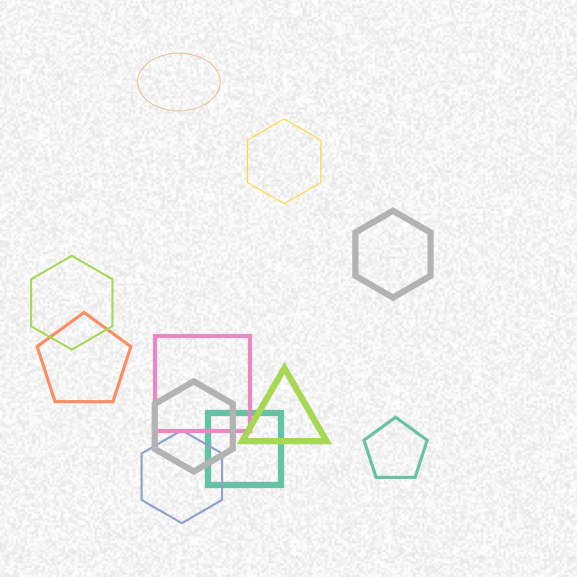[{"shape": "square", "thickness": 3, "radius": 0.31, "center": [0.424, 0.222]}, {"shape": "pentagon", "thickness": 1.5, "radius": 0.29, "center": [0.685, 0.219]}, {"shape": "pentagon", "thickness": 1.5, "radius": 0.43, "center": [0.145, 0.373]}, {"shape": "hexagon", "thickness": 1, "radius": 0.4, "center": [0.315, 0.174]}, {"shape": "square", "thickness": 2, "radius": 0.41, "center": [0.351, 0.335]}, {"shape": "hexagon", "thickness": 1, "radius": 0.41, "center": [0.124, 0.475]}, {"shape": "triangle", "thickness": 3, "radius": 0.42, "center": [0.492, 0.277]}, {"shape": "hexagon", "thickness": 0.5, "radius": 0.37, "center": [0.492, 0.72]}, {"shape": "oval", "thickness": 0.5, "radius": 0.36, "center": [0.31, 0.857]}, {"shape": "hexagon", "thickness": 3, "radius": 0.39, "center": [0.336, 0.261]}, {"shape": "hexagon", "thickness": 3, "radius": 0.38, "center": [0.68, 0.559]}]